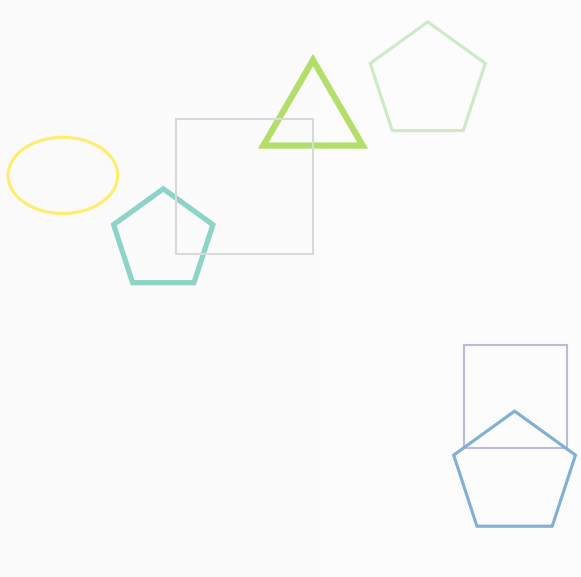[{"shape": "pentagon", "thickness": 2.5, "radius": 0.45, "center": [0.281, 0.582]}, {"shape": "square", "thickness": 1, "radius": 0.44, "center": [0.887, 0.313]}, {"shape": "pentagon", "thickness": 1.5, "radius": 0.55, "center": [0.885, 0.177]}, {"shape": "triangle", "thickness": 3, "radius": 0.49, "center": [0.539, 0.796]}, {"shape": "square", "thickness": 1, "radius": 0.59, "center": [0.42, 0.676]}, {"shape": "pentagon", "thickness": 1.5, "radius": 0.52, "center": [0.736, 0.857]}, {"shape": "oval", "thickness": 1.5, "radius": 0.47, "center": [0.108, 0.695]}]